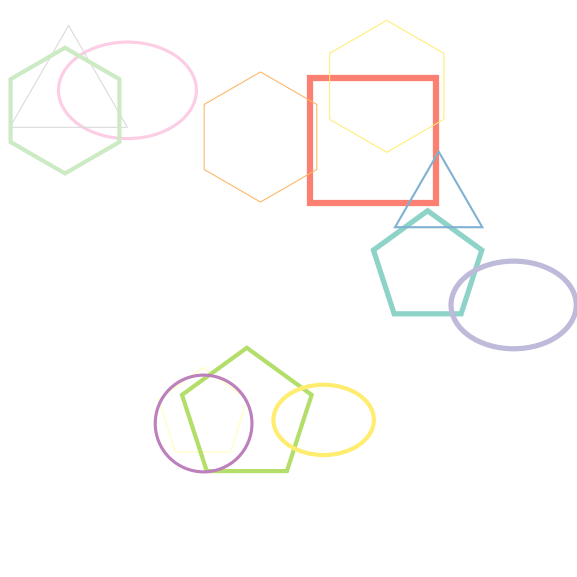[{"shape": "pentagon", "thickness": 2.5, "radius": 0.49, "center": [0.74, 0.536]}, {"shape": "pentagon", "thickness": 0.5, "radius": 0.4, "center": [0.351, 0.282]}, {"shape": "oval", "thickness": 2.5, "radius": 0.54, "center": [0.889, 0.471]}, {"shape": "square", "thickness": 3, "radius": 0.54, "center": [0.646, 0.756]}, {"shape": "triangle", "thickness": 1, "radius": 0.44, "center": [0.76, 0.649]}, {"shape": "hexagon", "thickness": 0.5, "radius": 0.56, "center": [0.451, 0.762]}, {"shape": "pentagon", "thickness": 2, "radius": 0.59, "center": [0.427, 0.279]}, {"shape": "oval", "thickness": 1.5, "radius": 0.6, "center": [0.221, 0.843]}, {"shape": "triangle", "thickness": 0.5, "radius": 0.59, "center": [0.119, 0.837]}, {"shape": "circle", "thickness": 1.5, "radius": 0.42, "center": [0.353, 0.266]}, {"shape": "hexagon", "thickness": 2, "radius": 0.54, "center": [0.113, 0.808]}, {"shape": "hexagon", "thickness": 0.5, "radius": 0.57, "center": [0.67, 0.85]}, {"shape": "oval", "thickness": 2, "radius": 0.43, "center": [0.56, 0.272]}]